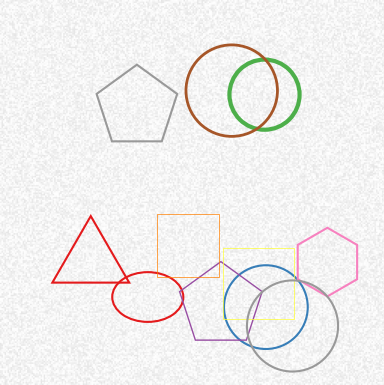[{"shape": "oval", "thickness": 1.5, "radius": 0.46, "center": [0.384, 0.229]}, {"shape": "triangle", "thickness": 1.5, "radius": 0.58, "center": [0.236, 0.324]}, {"shape": "circle", "thickness": 1.5, "radius": 0.54, "center": [0.691, 0.202]}, {"shape": "circle", "thickness": 3, "radius": 0.46, "center": [0.687, 0.754]}, {"shape": "pentagon", "thickness": 1, "radius": 0.56, "center": [0.574, 0.208]}, {"shape": "square", "thickness": 0.5, "radius": 0.41, "center": [0.488, 0.362]}, {"shape": "square", "thickness": 0.5, "radius": 0.46, "center": [0.672, 0.264]}, {"shape": "circle", "thickness": 2, "radius": 0.59, "center": [0.602, 0.765]}, {"shape": "hexagon", "thickness": 1.5, "radius": 0.45, "center": [0.85, 0.319]}, {"shape": "pentagon", "thickness": 1.5, "radius": 0.55, "center": [0.356, 0.722]}, {"shape": "circle", "thickness": 1.5, "radius": 0.59, "center": [0.76, 0.153]}]